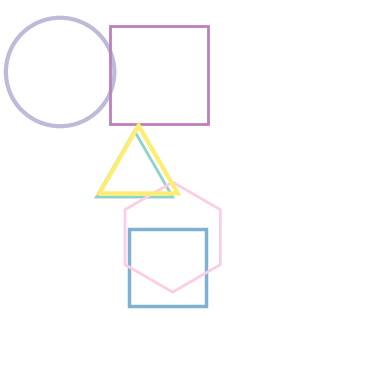[{"shape": "triangle", "thickness": 2, "radius": 0.57, "center": [0.349, 0.545]}, {"shape": "circle", "thickness": 3, "radius": 0.7, "center": [0.156, 0.813]}, {"shape": "square", "thickness": 2.5, "radius": 0.5, "center": [0.435, 0.306]}, {"shape": "hexagon", "thickness": 2, "radius": 0.71, "center": [0.448, 0.384]}, {"shape": "square", "thickness": 2, "radius": 0.63, "center": [0.412, 0.806]}, {"shape": "triangle", "thickness": 3, "radius": 0.59, "center": [0.36, 0.556]}]